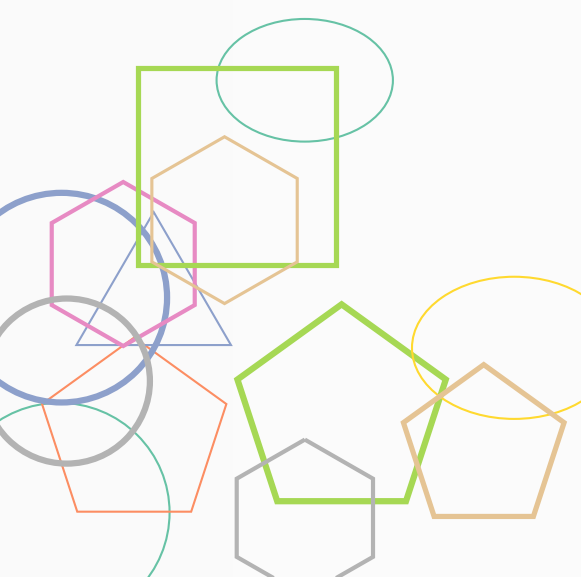[{"shape": "circle", "thickness": 1, "radius": 0.95, "center": [0.102, 0.112]}, {"shape": "oval", "thickness": 1, "radius": 0.76, "center": [0.524, 0.86]}, {"shape": "pentagon", "thickness": 1, "radius": 0.83, "center": [0.231, 0.248]}, {"shape": "triangle", "thickness": 1, "radius": 0.77, "center": [0.264, 0.478]}, {"shape": "circle", "thickness": 3, "radius": 0.91, "center": [0.106, 0.484]}, {"shape": "hexagon", "thickness": 2, "radius": 0.71, "center": [0.212, 0.542]}, {"shape": "pentagon", "thickness": 3, "radius": 0.94, "center": [0.588, 0.284]}, {"shape": "square", "thickness": 2.5, "radius": 0.85, "center": [0.408, 0.711]}, {"shape": "oval", "thickness": 1, "radius": 0.88, "center": [0.885, 0.397]}, {"shape": "pentagon", "thickness": 2.5, "radius": 0.73, "center": [0.832, 0.222]}, {"shape": "hexagon", "thickness": 1.5, "radius": 0.72, "center": [0.386, 0.618]}, {"shape": "circle", "thickness": 3, "radius": 0.71, "center": [0.115, 0.339]}, {"shape": "hexagon", "thickness": 2, "radius": 0.68, "center": [0.524, 0.103]}]